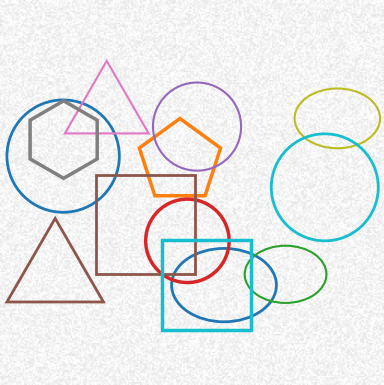[{"shape": "oval", "thickness": 2, "radius": 0.68, "center": [0.582, 0.259]}, {"shape": "circle", "thickness": 2, "radius": 0.73, "center": [0.164, 0.595]}, {"shape": "pentagon", "thickness": 2.5, "radius": 0.55, "center": [0.467, 0.581]}, {"shape": "oval", "thickness": 1.5, "radius": 0.53, "center": [0.742, 0.287]}, {"shape": "circle", "thickness": 2.5, "radius": 0.54, "center": [0.487, 0.374]}, {"shape": "circle", "thickness": 1.5, "radius": 0.57, "center": [0.512, 0.671]}, {"shape": "triangle", "thickness": 2, "radius": 0.72, "center": [0.143, 0.288]}, {"shape": "square", "thickness": 2, "radius": 0.64, "center": [0.378, 0.416]}, {"shape": "triangle", "thickness": 1.5, "radius": 0.63, "center": [0.277, 0.716]}, {"shape": "hexagon", "thickness": 2.5, "radius": 0.5, "center": [0.165, 0.638]}, {"shape": "oval", "thickness": 1.5, "radius": 0.55, "center": [0.876, 0.693]}, {"shape": "circle", "thickness": 2, "radius": 0.69, "center": [0.844, 0.513]}, {"shape": "square", "thickness": 2.5, "radius": 0.58, "center": [0.536, 0.26]}]